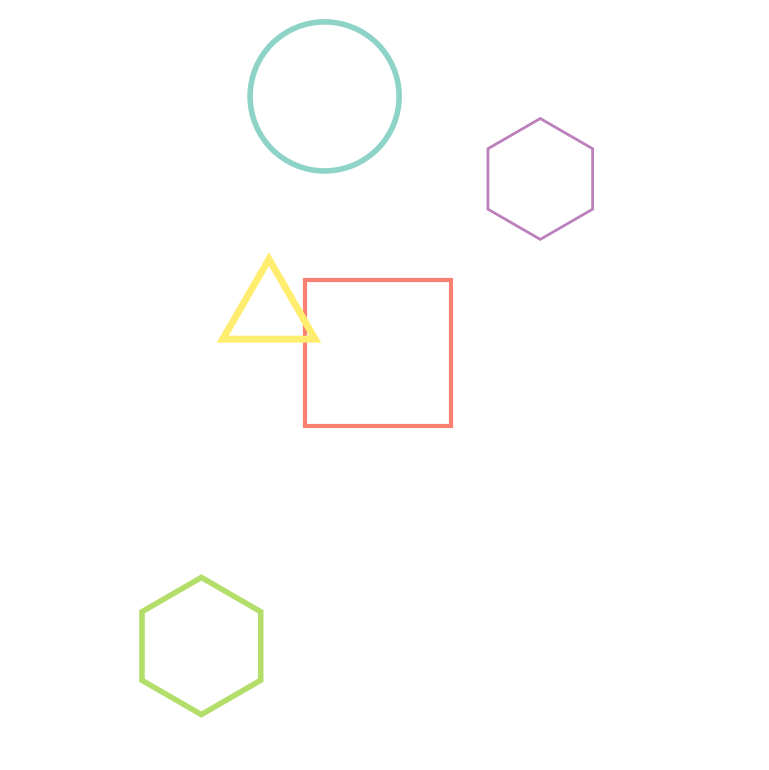[{"shape": "circle", "thickness": 2, "radius": 0.48, "center": [0.422, 0.875]}, {"shape": "square", "thickness": 1.5, "radius": 0.48, "center": [0.491, 0.542]}, {"shape": "hexagon", "thickness": 2, "radius": 0.45, "center": [0.261, 0.161]}, {"shape": "hexagon", "thickness": 1, "radius": 0.39, "center": [0.702, 0.768]}, {"shape": "triangle", "thickness": 2.5, "radius": 0.35, "center": [0.349, 0.594]}]